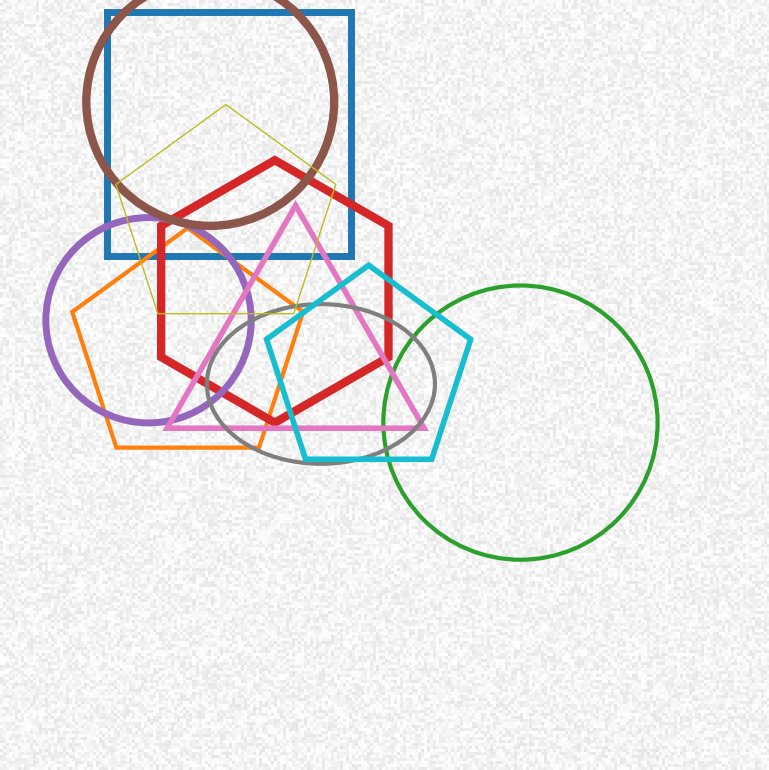[{"shape": "square", "thickness": 2.5, "radius": 0.79, "center": [0.297, 0.826]}, {"shape": "pentagon", "thickness": 1.5, "radius": 0.79, "center": [0.244, 0.546]}, {"shape": "circle", "thickness": 1.5, "radius": 0.89, "center": [0.676, 0.451]}, {"shape": "hexagon", "thickness": 3, "radius": 0.85, "center": [0.357, 0.621]}, {"shape": "circle", "thickness": 2.5, "radius": 0.67, "center": [0.193, 0.584]}, {"shape": "circle", "thickness": 3, "radius": 0.8, "center": [0.273, 0.868]}, {"shape": "triangle", "thickness": 2, "radius": 0.96, "center": [0.384, 0.54]}, {"shape": "oval", "thickness": 1.5, "radius": 0.74, "center": [0.417, 0.501]}, {"shape": "pentagon", "thickness": 0.5, "radius": 0.75, "center": [0.293, 0.714]}, {"shape": "pentagon", "thickness": 2, "radius": 0.7, "center": [0.479, 0.516]}]